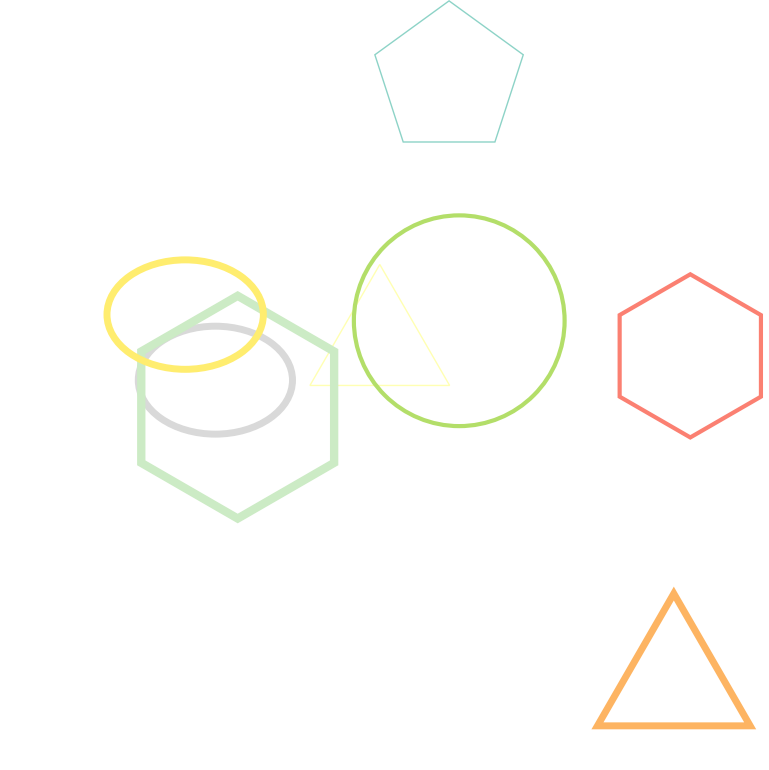[{"shape": "pentagon", "thickness": 0.5, "radius": 0.51, "center": [0.583, 0.898]}, {"shape": "triangle", "thickness": 0.5, "radius": 0.52, "center": [0.493, 0.552]}, {"shape": "hexagon", "thickness": 1.5, "radius": 0.53, "center": [0.896, 0.538]}, {"shape": "triangle", "thickness": 2.5, "radius": 0.57, "center": [0.875, 0.115]}, {"shape": "circle", "thickness": 1.5, "radius": 0.68, "center": [0.596, 0.583]}, {"shape": "oval", "thickness": 2.5, "radius": 0.5, "center": [0.28, 0.506]}, {"shape": "hexagon", "thickness": 3, "radius": 0.72, "center": [0.309, 0.471]}, {"shape": "oval", "thickness": 2.5, "radius": 0.51, "center": [0.24, 0.591]}]